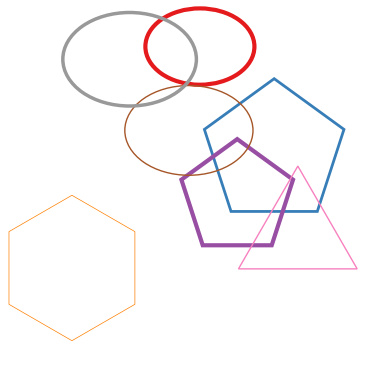[{"shape": "oval", "thickness": 3, "radius": 0.71, "center": [0.519, 0.879]}, {"shape": "pentagon", "thickness": 2, "radius": 0.95, "center": [0.712, 0.605]}, {"shape": "pentagon", "thickness": 3, "radius": 0.76, "center": [0.616, 0.486]}, {"shape": "hexagon", "thickness": 0.5, "radius": 0.94, "center": [0.187, 0.304]}, {"shape": "oval", "thickness": 1, "radius": 0.83, "center": [0.491, 0.661]}, {"shape": "triangle", "thickness": 1, "radius": 0.89, "center": [0.774, 0.391]}, {"shape": "oval", "thickness": 2.5, "radius": 0.87, "center": [0.337, 0.846]}]